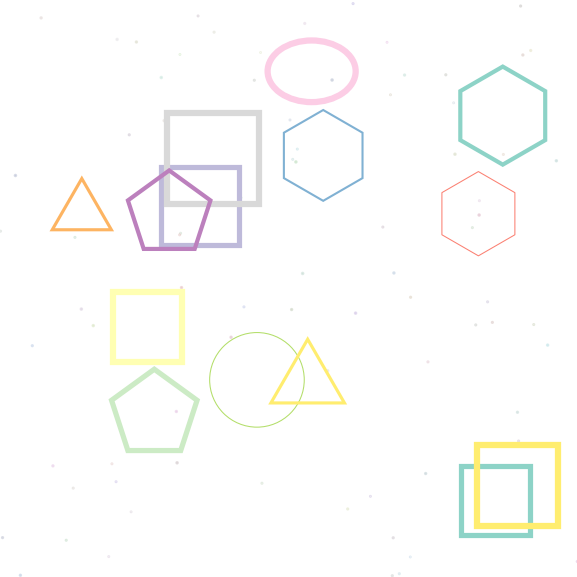[{"shape": "hexagon", "thickness": 2, "radius": 0.42, "center": [0.871, 0.799]}, {"shape": "square", "thickness": 2.5, "radius": 0.3, "center": [0.858, 0.132]}, {"shape": "square", "thickness": 3, "radius": 0.3, "center": [0.256, 0.433]}, {"shape": "square", "thickness": 2.5, "radius": 0.34, "center": [0.347, 0.643]}, {"shape": "hexagon", "thickness": 0.5, "radius": 0.36, "center": [0.828, 0.629]}, {"shape": "hexagon", "thickness": 1, "radius": 0.39, "center": [0.56, 0.73]}, {"shape": "triangle", "thickness": 1.5, "radius": 0.3, "center": [0.142, 0.631]}, {"shape": "circle", "thickness": 0.5, "radius": 0.41, "center": [0.445, 0.341]}, {"shape": "oval", "thickness": 3, "radius": 0.38, "center": [0.54, 0.876]}, {"shape": "square", "thickness": 3, "radius": 0.4, "center": [0.369, 0.725]}, {"shape": "pentagon", "thickness": 2, "radius": 0.38, "center": [0.293, 0.629]}, {"shape": "pentagon", "thickness": 2.5, "radius": 0.39, "center": [0.267, 0.282]}, {"shape": "triangle", "thickness": 1.5, "radius": 0.37, "center": [0.533, 0.338]}, {"shape": "square", "thickness": 3, "radius": 0.35, "center": [0.895, 0.159]}]